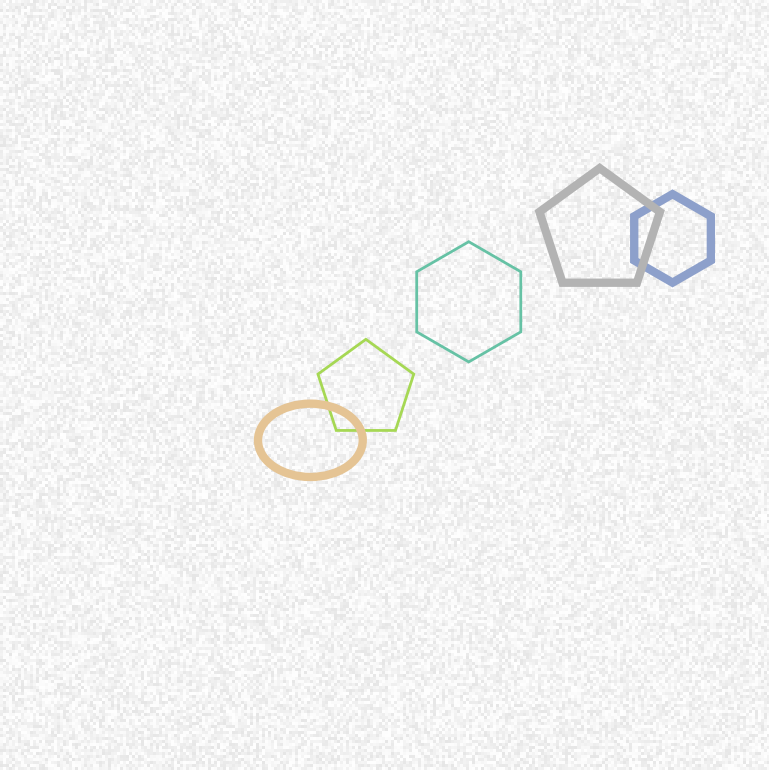[{"shape": "hexagon", "thickness": 1, "radius": 0.39, "center": [0.609, 0.608]}, {"shape": "hexagon", "thickness": 3, "radius": 0.29, "center": [0.873, 0.69]}, {"shape": "pentagon", "thickness": 1, "radius": 0.33, "center": [0.475, 0.494]}, {"shape": "oval", "thickness": 3, "radius": 0.34, "center": [0.403, 0.428]}, {"shape": "pentagon", "thickness": 3, "radius": 0.41, "center": [0.779, 0.699]}]